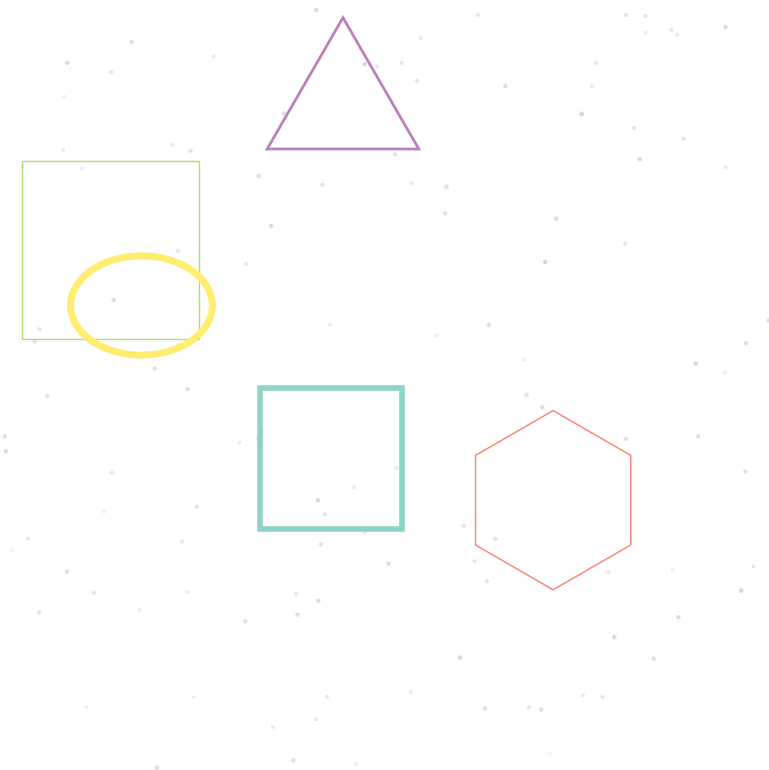[{"shape": "square", "thickness": 2, "radius": 0.46, "center": [0.429, 0.404]}, {"shape": "hexagon", "thickness": 0.5, "radius": 0.58, "center": [0.718, 0.35]}, {"shape": "square", "thickness": 0.5, "radius": 0.58, "center": [0.143, 0.675]}, {"shape": "triangle", "thickness": 1, "radius": 0.57, "center": [0.445, 0.863]}, {"shape": "oval", "thickness": 2.5, "radius": 0.46, "center": [0.184, 0.603]}]